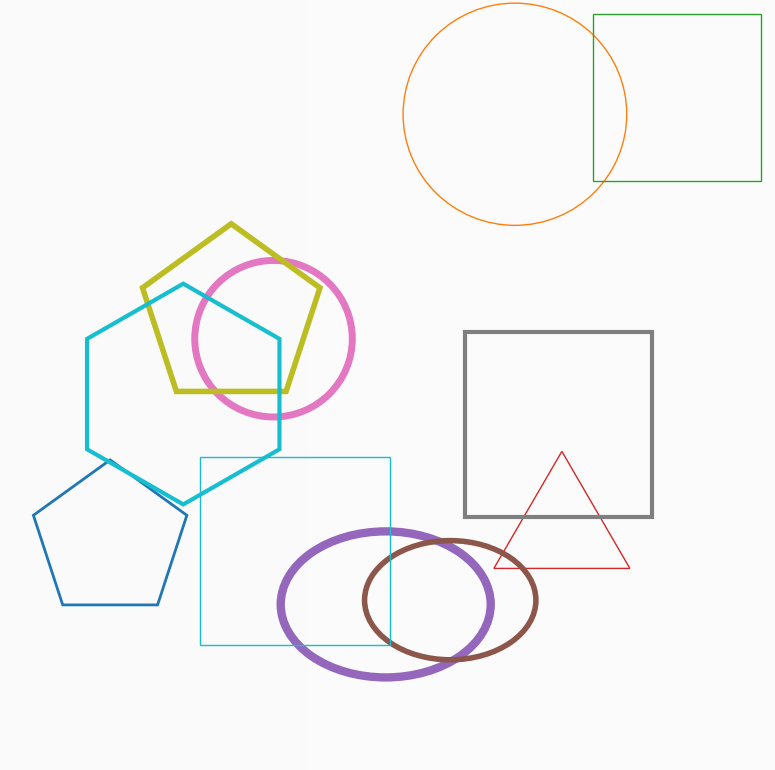[{"shape": "pentagon", "thickness": 1, "radius": 0.52, "center": [0.142, 0.299]}, {"shape": "circle", "thickness": 0.5, "radius": 0.72, "center": [0.664, 0.852]}, {"shape": "square", "thickness": 0.5, "radius": 0.54, "center": [0.873, 0.874]}, {"shape": "triangle", "thickness": 0.5, "radius": 0.51, "center": [0.725, 0.312]}, {"shape": "oval", "thickness": 3, "radius": 0.68, "center": [0.498, 0.215]}, {"shape": "oval", "thickness": 2, "radius": 0.55, "center": [0.581, 0.221]}, {"shape": "circle", "thickness": 2.5, "radius": 0.51, "center": [0.353, 0.56]}, {"shape": "square", "thickness": 1.5, "radius": 0.6, "center": [0.721, 0.449]}, {"shape": "pentagon", "thickness": 2, "radius": 0.6, "center": [0.298, 0.589]}, {"shape": "square", "thickness": 0.5, "radius": 0.61, "center": [0.381, 0.284]}, {"shape": "hexagon", "thickness": 1.5, "radius": 0.72, "center": [0.236, 0.488]}]